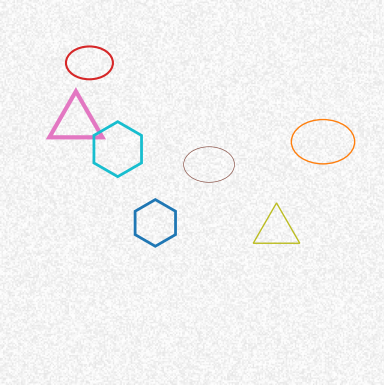[{"shape": "hexagon", "thickness": 2, "radius": 0.3, "center": [0.403, 0.421]}, {"shape": "oval", "thickness": 1, "radius": 0.41, "center": [0.839, 0.632]}, {"shape": "oval", "thickness": 1.5, "radius": 0.3, "center": [0.232, 0.837]}, {"shape": "oval", "thickness": 0.5, "radius": 0.33, "center": [0.543, 0.573]}, {"shape": "triangle", "thickness": 3, "radius": 0.4, "center": [0.197, 0.683]}, {"shape": "triangle", "thickness": 1, "radius": 0.35, "center": [0.718, 0.403]}, {"shape": "hexagon", "thickness": 2, "radius": 0.36, "center": [0.306, 0.613]}]